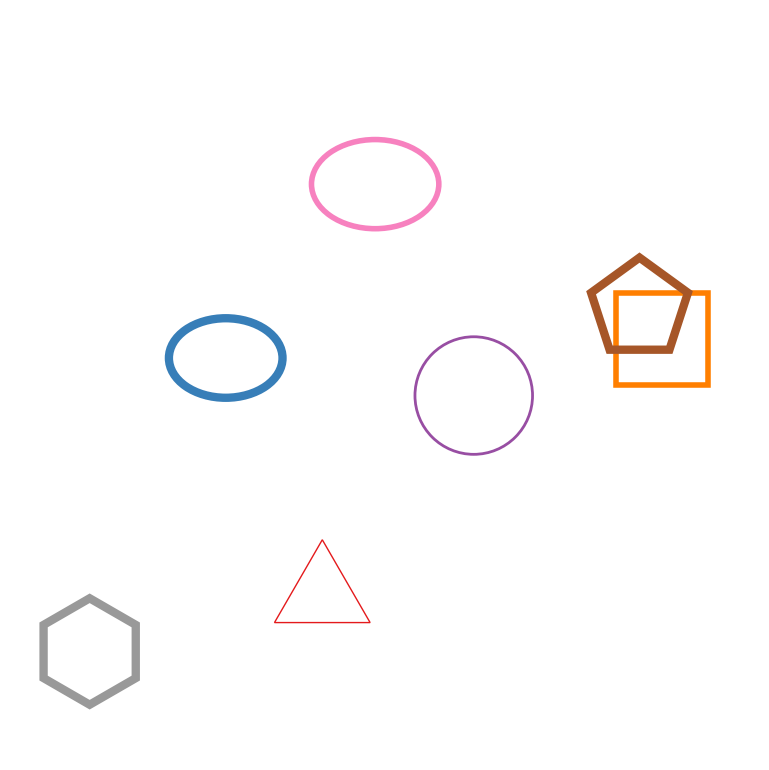[{"shape": "triangle", "thickness": 0.5, "radius": 0.36, "center": [0.419, 0.227]}, {"shape": "oval", "thickness": 3, "radius": 0.37, "center": [0.293, 0.535]}, {"shape": "circle", "thickness": 1, "radius": 0.38, "center": [0.615, 0.486]}, {"shape": "square", "thickness": 2, "radius": 0.3, "center": [0.86, 0.56]}, {"shape": "pentagon", "thickness": 3, "radius": 0.33, "center": [0.831, 0.599]}, {"shape": "oval", "thickness": 2, "radius": 0.41, "center": [0.487, 0.761]}, {"shape": "hexagon", "thickness": 3, "radius": 0.35, "center": [0.116, 0.154]}]